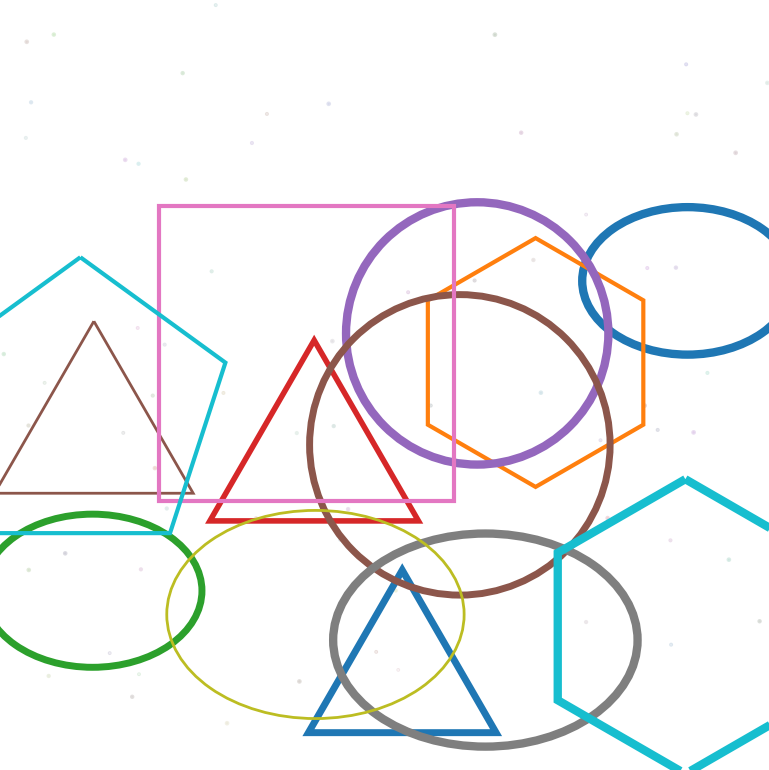[{"shape": "triangle", "thickness": 2.5, "radius": 0.7, "center": [0.522, 0.119]}, {"shape": "oval", "thickness": 3, "radius": 0.68, "center": [0.893, 0.635]}, {"shape": "hexagon", "thickness": 1.5, "radius": 0.81, "center": [0.696, 0.529]}, {"shape": "oval", "thickness": 2.5, "radius": 0.71, "center": [0.12, 0.233]}, {"shape": "triangle", "thickness": 2, "radius": 0.78, "center": [0.408, 0.402]}, {"shape": "circle", "thickness": 3, "radius": 0.85, "center": [0.62, 0.567]}, {"shape": "triangle", "thickness": 1, "radius": 0.74, "center": [0.122, 0.434]}, {"shape": "circle", "thickness": 2.5, "radius": 0.98, "center": [0.597, 0.422]}, {"shape": "square", "thickness": 1.5, "radius": 0.96, "center": [0.398, 0.541]}, {"shape": "oval", "thickness": 3, "radius": 0.99, "center": [0.63, 0.169]}, {"shape": "oval", "thickness": 1, "radius": 0.97, "center": [0.41, 0.202]}, {"shape": "pentagon", "thickness": 1.5, "radius": 0.99, "center": [0.104, 0.468]}, {"shape": "hexagon", "thickness": 3, "radius": 0.96, "center": [0.89, 0.186]}]